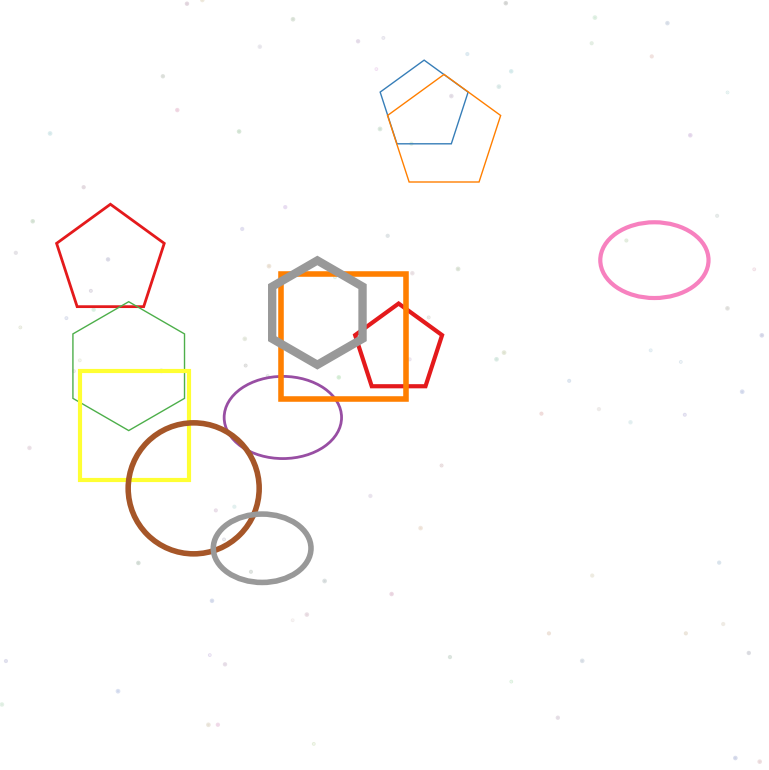[{"shape": "pentagon", "thickness": 1, "radius": 0.37, "center": [0.143, 0.661]}, {"shape": "pentagon", "thickness": 1.5, "radius": 0.3, "center": [0.518, 0.546]}, {"shape": "pentagon", "thickness": 0.5, "radius": 0.3, "center": [0.551, 0.862]}, {"shape": "hexagon", "thickness": 0.5, "radius": 0.42, "center": [0.167, 0.524]}, {"shape": "oval", "thickness": 1, "radius": 0.38, "center": [0.367, 0.458]}, {"shape": "square", "thickness": 2, "radius": 0.41, "center": [0.446, 0.563]}, {"shape": "pentagon", "thickness": 0.5, "radius": 0.39, "center": [0.577, 0.826]}, {"shape": "square", "thickness": 1.5, "radius": 0.35, "center": [0.175, 0.447]}, {"shape": "circle", "thickness": 2, "radius": 0.43, "center": [0.252, 0.366]}, {"shape": "oval", "thickness": 1.5, "radius": 0.35, "center": [0.85, 0.662]}, {"shape": "oval", "thickness": 2, "radius": 0.32, "center": [0.34, 0.288]}, {"shape": "hexagon", "thickness": 3, "radius": 0.34, "center": [0.412, 0.594]}]